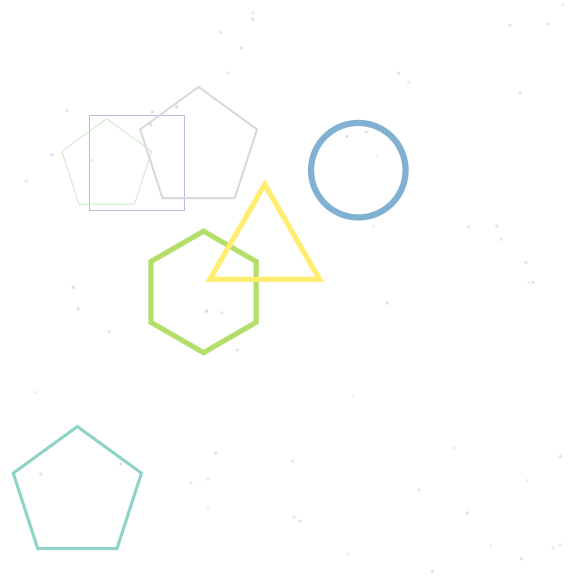[{"shape": "pentagon", "thickness": 1.5, "radius": 0.58, "center": [0.134, 0.144]}, {"shape": "square", "thickness": 0.5, "radius": 0.41, "center": [0.237, 0.717]}, {"shape": "circle", "thickness": 3, "radius": 0.41, "center": [0.62, 0.704]}, {"shape": "hexagon", "thickness": 2.5, "radius": 0.53, "center": [0.352, 0.494]}, {"shape": "pentagon", "thickness": 1, "radius": 0.53, "center": [0.344, 0.742]}, {"shape": "pentagon", "thickness": 0.5, "radius": 0.41, "center": [0.185, 0.712]}, {"shape": "triangle", "thickness": 2.5, "radius": 0.55, "center": [0.458, 0.57]}]